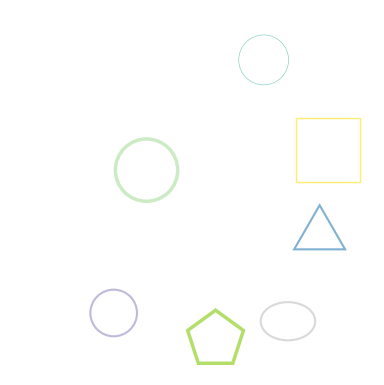[{"shape": "circle", "thickness": 0.5, "radius": 0.32, "center": [0.685, 0.844]}, {"shape": "circle", "thickness": 1.5, "radius": 0.3, "center": [0.295, 0.187]}, {"shape": "triangle", "thickness": 1.5, "radius": 0.38, "center": [0.83, 0.391]}, {"shape": "pentagon", "thickness": 2.5, "radius": 0.38, "center": [0.56, 0.118]}, {"shape": "oval", "thickness": 1.5, "radius": 0.35, "center": [0.748, 0.166]}, {"shape": "circle", "thickness": 2.5, "radius": 0.4, "center": [0.381, 0.558]}, {"shape": "square", "thickness": 1, "radius": 0.41, "center": [0.852, 0.61]}]